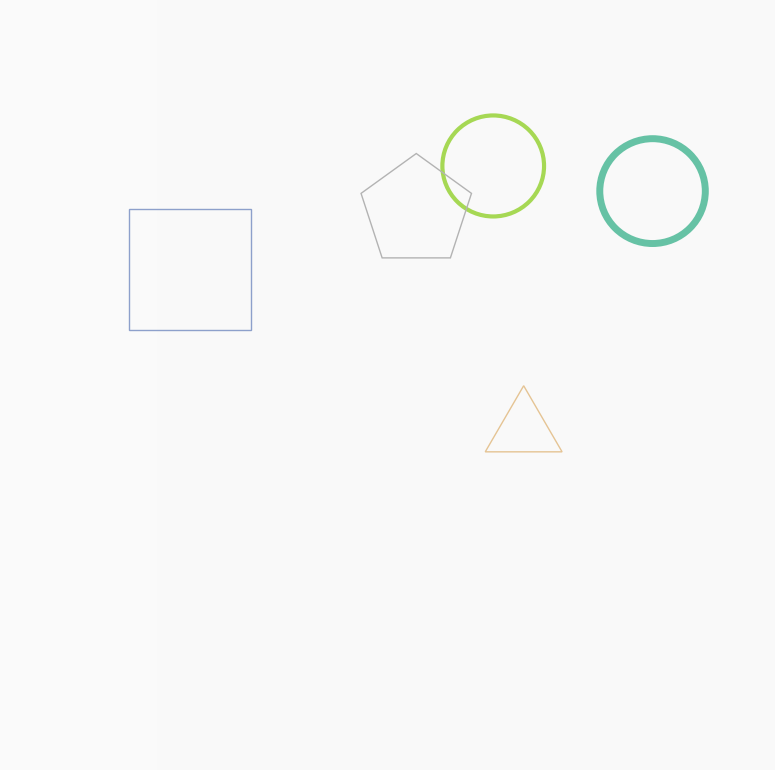[{"shape": "circle", "thickness": 2.5, "radius": 0.34, "center": [0.842, 0.752]}, {"shape": "square", "thickness": 0.5, "radius": 0.4, "center": [0.245, 0.65]}, {"shape": "circle", "thickness": 1.5, "radius": 0.33, "center": [0.636, 0.784]}, {"shape": "triangle", "thickness": 0.5, "radius": 0.29, "center": [0.676, 0.442]}, {"shape": "pentagon", "thickness": 0.5, "radius": 0.37, "center": [0.537, 0.726]}]